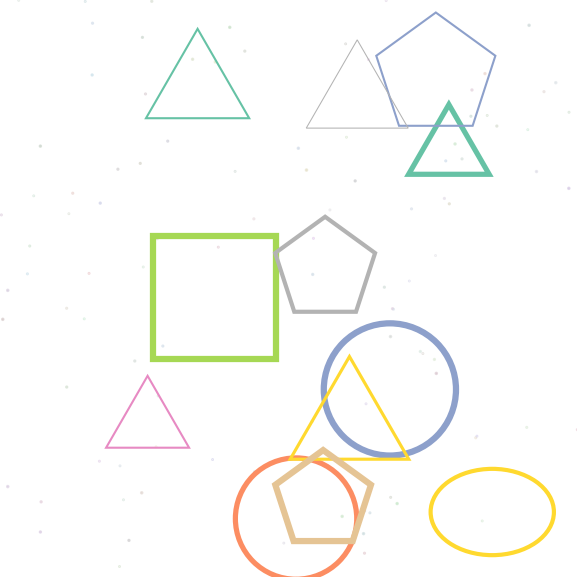[{"shape": "triangle", "thickness": 2.5, "radius": 0.4, "center": [0.777, 0.738]}, {"shape": "triangle", "thickness": 1, "radius": 0.52, "center": [0.342, 0.846]}, {"shape": "circle", "thickness": 2.5, "radius": 0.53, "center": [0.513, 0.101]}, {"shape": "pentagon", "thickness": 1, "radius": 0.54, "center": [0.755, 0.869]}, {"shape": "circle", "thickness": 3, "radius": 0.57, "center": [0.675, 0.325]}, {"shape": "triangle", "thickness": 1, "radius": 0.41, "center": [0.256, 0.265]}, {"shape": "square", "thickness": 3, "radius": 0.53, "center": [0.372, 0.484]}, {"shape": "triangle", "thickness": 1.5, "radius": 0.59, "center": [0.605, 0.263]}, {"shape": "oval", "thickness": 2, "radius": 0.53, "center": [0.852, 0.113]}, {"shape": "pentagon", "thickness": 3, "radius": 0.44, "center": [0.56, 0.133]}, {"shape": "pentagon", "thickness": 2, "radius": 0.45, "center": [0.563, 0.533]}, {"shape": "triangle", "thickness": 0.5, "radius": 0.51, "center": [0.619, 0.828]}]